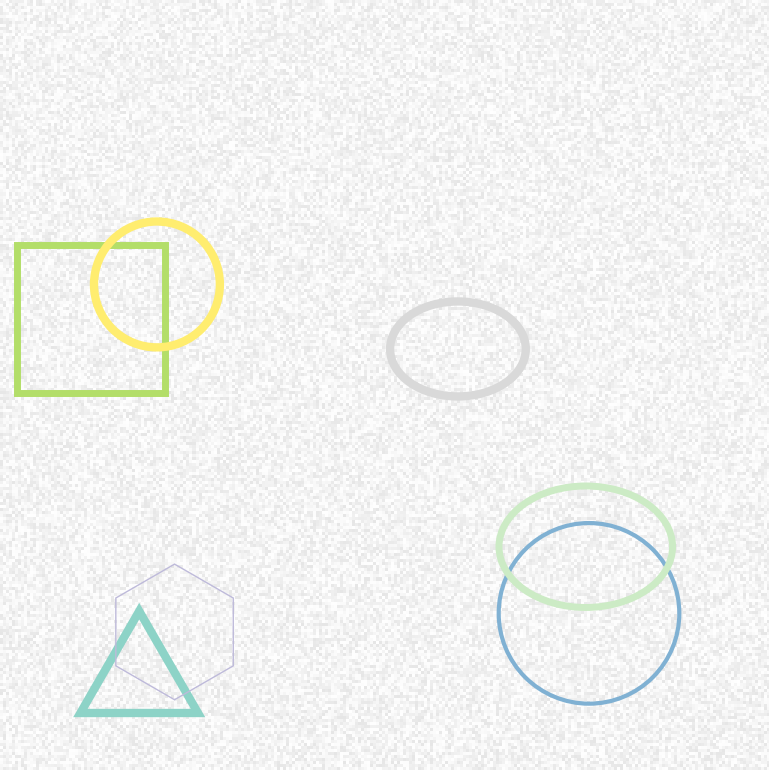[{"shape": "triangle", "thickness": 3, "radius": 0.44, "center": [0.181, 0.118]}, {"shape": "hexagon", "thickness": 0.5, "radius": 0.44, "center": [0.227, 0.179]}, {"shape": "circle", "thickness": 1.5, "radius": 0.59, "center": [0.765, 0.203]}, {"shape": "square", "thickness": 2.5, "radius": 0.48, "center": [0.118, 0.586]}, {"shape": "oval", "thickness": 3, "radius": 0.44, "center": [0.595, 0.547]}, {"shape": "oval", "thickness": 2.5, "radius": 0.56, "center": [0.761, 0.29]}, {"shape": "circle", "thickness": 3, "radius": 0.41, "center": [0.204, 0.631]}]